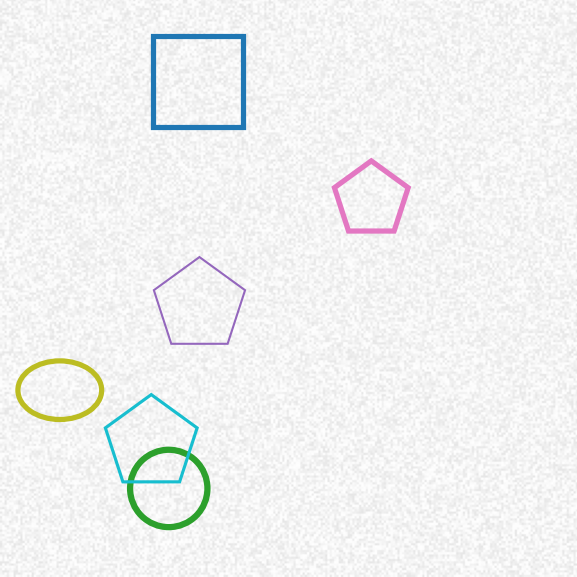[{"shape": "square", "thickness": 2.5, "radius": 0.39, "center": [0.343, 0.859]}, {"shape": "circle", "thickness": 3, "radius": 0.33, "center": [0.292, 0.153]}, {"shape": "pentagon", "thickness": 1, "radius": 0.42, "center": [0.345, 0.471]}, {"shape": "pentagon", "thickness": 2.5, "radius": 0.34, "center": [0.643, 0.653]}, {"shape": "oval", "thickness": 2.5, "radius": 0.36, "center": [0.104, 0.323]}, {"shape": "pentagon", "thickness": 1.5, "radius": 0.42, "center": [0.262, 0.232]}]